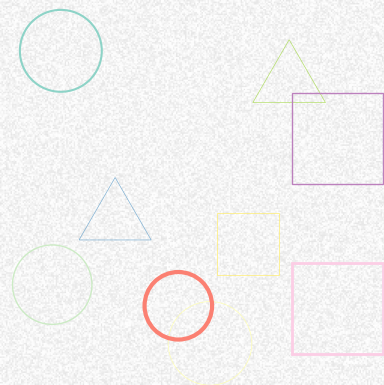[{"shape": "circle", "thickness": 1.5, "radius": 0.53, "center": [0.158, 0.868]}, {"shape": "circle", "thickness": 0.5, "radius": 0.54, "center": [0.545, 0.108]}, {"shape": "circle", "thickness": 3, "radius": 0.44, "center": [0.463, 0.206]}, {"shape": "triangle", "thickness": 0.5, "radius": 0.54, "center": [0.299, 0.431]}, {"shape": "triangle", "thickness": 0.5, "radius": 0.54, "center": [0.751, 0.788]}, {"shape": "square", "thickness": 2, "radius": 0.59, "center": [0.878, 0.199]}, {"shape": "square", "thickness": 1, "radius": 0.59, "center": [0.876, 0.64]}, {"shape": "circle", "thickness": 1, "radius": 0.52, "center": [0.136, 0.261]}, {"shape": "square", "thickness": 0.5, "radius": 0.4, "center": [0.644, 0.367]}]